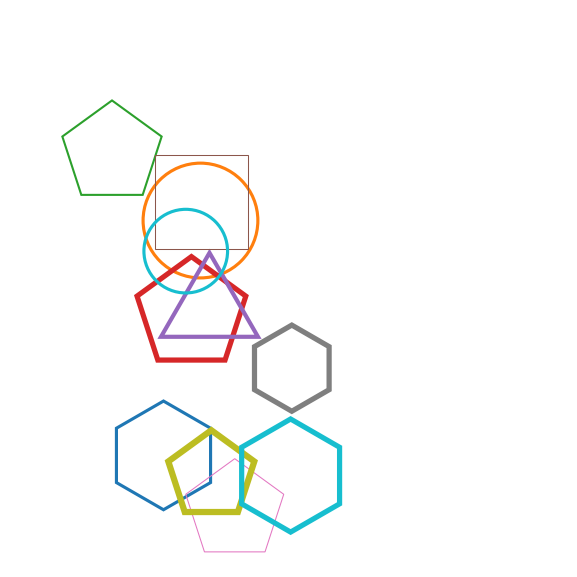[{"shape": "hexagon", "thickness": 1.5, "radius": 0.47, "center": [0.283, 0.211]}, {"shape": "circle", "thickness": 1.5, "radius": 0.5, "center": [0.347, 0.617]}, {"shape": "pentagon", "thickness": 1, "radius": 0.45, "center": [0.194, 0.735]}, {"shape": "pentagon", "thickness": 2.5, "radius": 0.5, "center": [0.331, 0.456]}, {"shape": "triangle", "thickness": 2, "radius": 0.48, "center": [0.363, 0.464]}, {"shape": "square", "thickness": 0.5, "radius": 0.41, "center": [0.349, 0.649]}, {"shape": "pentagon", "thickness": 0.5, "radius": 0.45, "center": [0.406, 0.116]}, {"shape": "hexagon", "thickness": 2.5, "radius": 0.37, "center": [0.505, 0.362]}, {"shape": "pentagon", "thickness": 3, "radius": 0.39, "center": [0.366, 0.176]}, {"shape": "hexagon", "thickness": 2.5, "radius": 0.49, "center": [0.503, 0.176]}, {"shape": "circle", "thickness": 1.5, "radius": 0.36, "center": [0.322, 0.564]}]